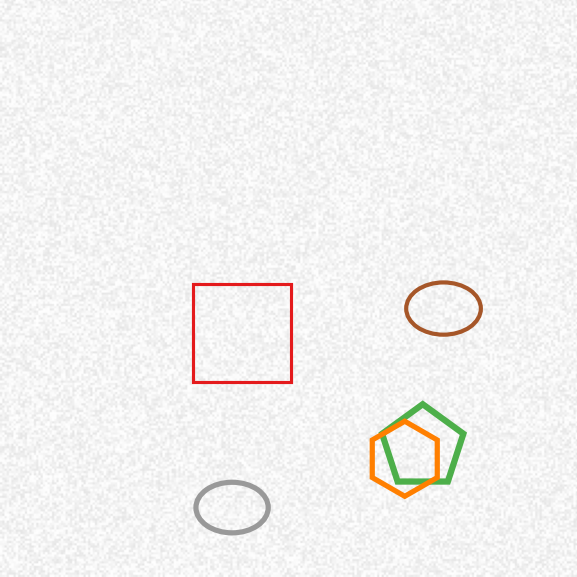[{"shape": "square", "thickness": 1.5, "radius": 0.42, "center": [0.42, 0.423]}, {"shape": "pentagon", "thickness": 3, "radius": 0.37, "center": [0.732, 0.225]}, {"shape": "hexagon", "thickness": 2.5, "radius": 0.32, "center": [0.701, 0.205]}, {"shape": "oval", "thickness": 2, "radius": 0.32, "center": [0.768, 0.465]}, {"shape": "oval", "thickness": 2.5, "radius": 0.31, "center": [0.402, 0.12]}]